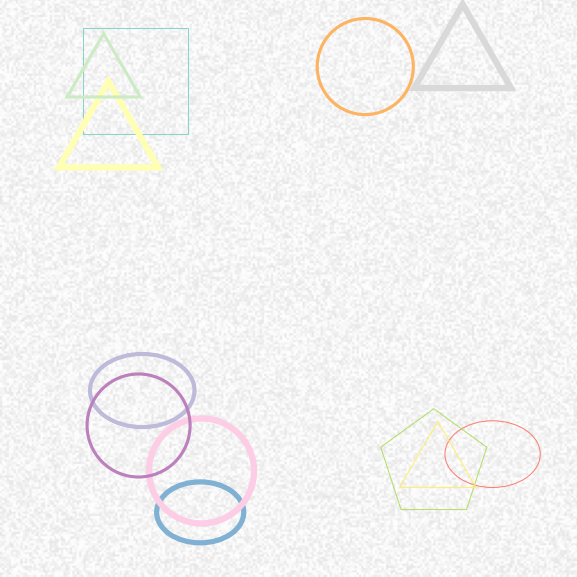[{"shape": "square", "thickness": 0.5, "radius": 0.45, "center": [0.234, 0.859]}, {"shape": "triangle", "thickness": 3, "radius": 0.5, "center": [0.188, 0.759]}, {"shape": "oval", "thickness": 2, "radius": 0.45, "center": [0.246, 0.323]}, {"shape": "oval", "thickness": 0.5, "radius": 0.41, "center": [0.853, 0.213]}, {"shape": "oval", "thickness": 2.5, "radius": 0.38, "center": [0.347, 0.112]}, {"shape": "circle", "thickness": 1.5, "radius": 0.42, "center": [0.632, 0.884]}, {"shape": "pentagon", "thickness": 0.5, "radius": 0.48, "center": [0.751, 0.195]}, {"shape": "circle", "thickness": 3, "radius": 0.45, "center": [0.349, 0.184]}, {"shape": "triangle", "thickness": 3, "radius": 0.48, "center": [0.801, 0.895]}, {"shape": "circle", "thickness": 1.5, "radius": 0.45, "center": [0.24, 0.262]}, {"shape": "triangle", "thickness": 1.5, "radius": 0.37, "center": [0.18, 0.868]}, {"shape": "triangle", "thickness": 0.5, "radius": 0.38, "center": [0.758, 0.193]}]